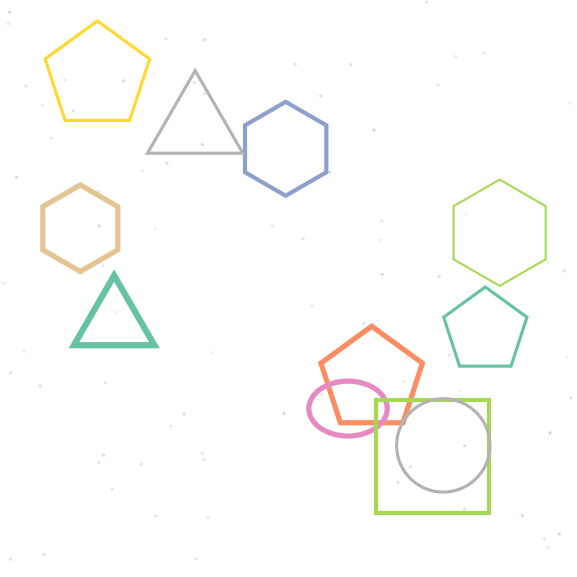[{"shape": "triangle", "thickness": 3, "radius": 0.4, "center": [0.198, 0.442]}, {"shape": "pentagon", "thickness": 1.5, "radius": 0.38, "center": [0.84, 0.426]}, {"shape": "pentagon", "thickness": 2.5, "radius": 0.46, "center": [0.644, 0.342]}, {"shape": "hexagon", "thickness": 2, "radius": 0.41, "center": [0.495, 0.741]}, {"shape": "oval", "thickness": 2.5, "radius": 0.34, "center": [0.603, 0.292]}, {"shape": "square", "thickness": 2, "radius": 0.49, "center": [0.749, 0.209]}, {"shape": "hexagon", "thickness": 1, "radius": 0.46, "center": [0.865, 0.596]}, {"shape": "pentagon", "thickness": 1.5, "radius": 0.48, "center": [0.169, 0.868]}, {"shape": "hexagon", "thickness": 2.5, "radius": 0.37, "center": [0.139, 0.604]}, {"shape": "triangle", "thickness": 1.5, "radius": 0.48, "center": [0.338, 0.781]}, {"shape": "circle", "thickness": 1.5, "radius": 0.4, "center": [0.768, 0.228]}]